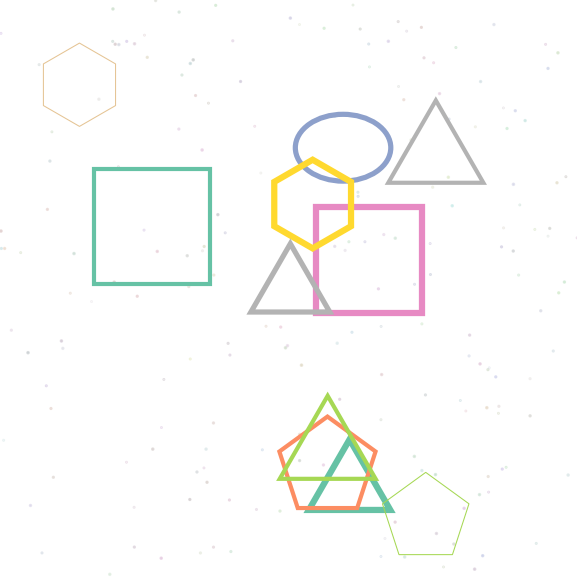[{"shape": "triangle", "thickness": 3, "radius": 0.41, "center": [0.605, 0.157]}, {"shape": "square", "thickness": 2, "radius": 0.5, "center": [0.263, 0.608]}, {"shape": "pentagon", "thickness": 2, "radius": 0.44, "center": [0.567, 0.19]}, {"shape": "oval", "thickness": 2.5, "radius": 0.41, "center": [0.594, 0.743]}, {"shape": "square", "thickness": 3, "radius": 0.46, "center": [0.639, 0.549]}, {"shape": "pentagon", "thickness": 0.5, "radius": 0.39, "center": [0.737, 0.102]}, {"shape": "triangle", "thickness": 2, "radius": 0.48, "center": [0.567, 0.218]}, {"shape": "hexagon", "thickness": 3, "radius": 0.38, "center": [0.541, 0.646]}, {"shape": "hexagon", "thickness": 0.5, "radius": 0.36, "center": [0.138, 0.852]}, {"shape": "triangle", "thickness": 2, "radius": 0.48, "center": [0.755, 0.73]}, {"shape": "triangle", "thickness": 2.5, "radius": 0.39, "center": [0.503, 0.498]}]